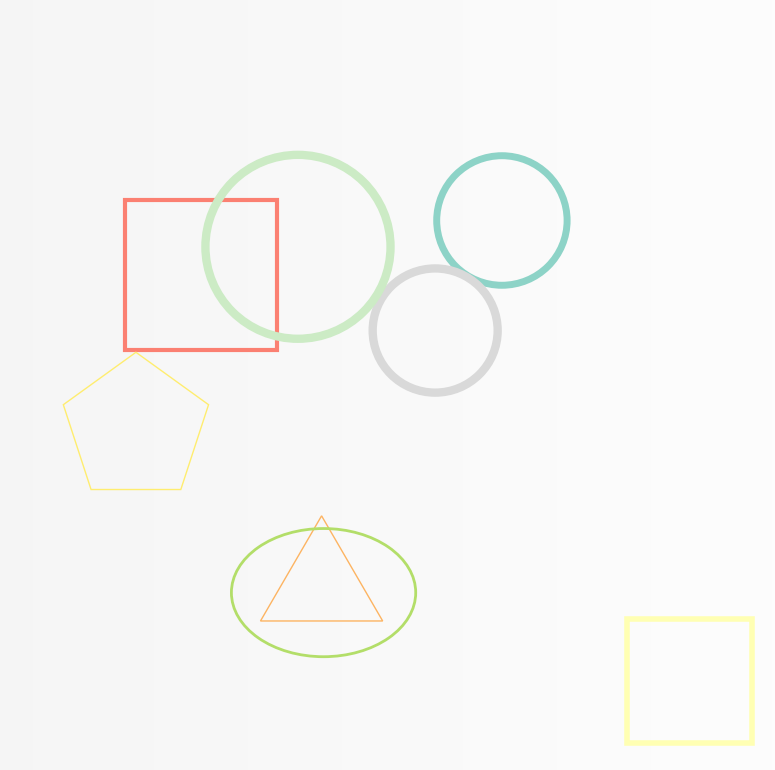[{"shape": "circle", "thickness": 2.5, "radius": 0.42, "center": [0.648, 0.714]}, {"shape": "square", "thickness": 2, "radius": 0.4, "center": [0.89, 0.115]}, {"shape": "square", "thickness": 1.5, "radius": 0.49, "center": [0.259, 0.643]}, {"shape": "triangle", "thickness": 0.5, "radius": 0.46, "center": [0.415, 0.239]}, {"shape": "oval", "thickness": 1, "radius": 0.59, "center": [0.417, 0.23]}, {"shape": "circle", "thickness": 3, "radius": 0.4, "center": [0.562, 0.571]}, {"shape": "circle", "thickness": 3, "radius": 0.6, "center": [0.384, 0.679]}, {"shape": "pentagon", "thickness": 0.5, "radius": 0.49, "center": [0.175, 0.444]}]